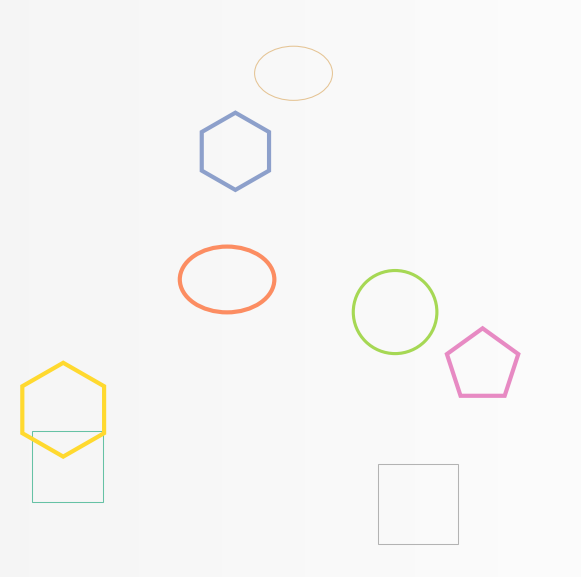[{"shape": "square", "thickness": 0.5, "radius": 0.31, "center": [0.116, 0.191]}, {"shape": "oval", "thickness": 2, "radius": 0.41, "center": [0.391, 0.515]}, {"shape": "hexagon", "thickness": 2, "radius": 0.33, "center": [0.405, 0.737]}, {"shape": "pentagon", "thickness": 2, "radius": 0.32, "center": [0.83, 0.366]}, {"shape": "circle", "thickness": 1.5, "radius": 0.36, "center": [0.68, 0.459]}, {"shape": "hexagon", "thickness": 2, "radius": 0.41, "center": [0.109, 0.29]}, {"shape": "oval", "thickness": 0.5, "radius": 0.33, "center": [0.505, 0.872]}, {"shape": "square", "thickness": 0.5, "radius": 0.34, "center": [0.72, 0.127]}]